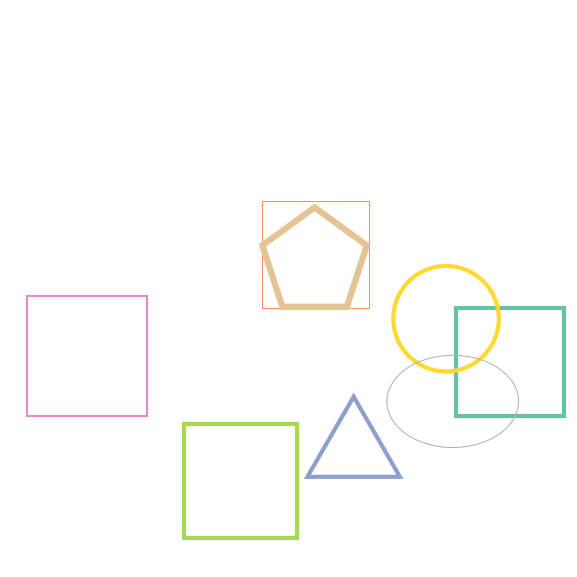[{"shape": "square", "thickness": 2, "radius": 0.47, "center": [0.883, 0.373]}, {"shape": "square", "thickness": 0.5, "radius": 0.46, "center": [0.546, 0.559]}, {"shape": "triangle", "thickness": 2, "radius": 0.46, "center": [0.612, 0.22]}, {"shape": "square", "thickness": 1, "radius": 0.52, "center": [0.151, 0.382]}, {"shape": "square", "thickness": 2, "radius": 0.49, "center": [0.417, 0.166]}, {"shape": "circle", "thickness": 2, "radius": 0.46, "center": [0.772, 0.447]}, {"shape": "pentagon", "thickness": 3, "radius": 0.48, "center": [0.545, 0.545]}, {"shape": "oval", "thickness": 0.5, "radius": 0.57, "center": [0.784, 0.304]}]